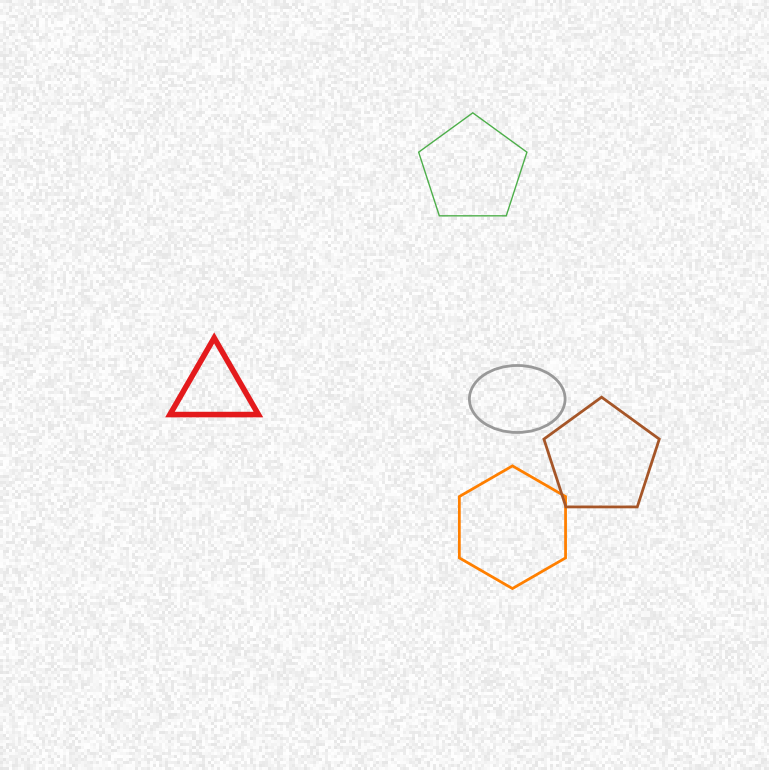[{"shape": "triangle", "thickness": 2, "radius": 0.33, "center": [0.278, 0.495]}, {"shape": "pentagon", "thickness": 0.5, "radius": 0.37, "center": [0.614, 0.78]}, {"shape": "hexagon", "thickness": 1, "radius": 0.4, "center": [0.666, 0.315]}, {"shape": "pentagon", "thickness": 1, "radius": 0.39, "center": [0.781, 0.405]}, {"shape": "oval", "thickness": 1, "radius": 0.31, "center": [0.672, 0.482]}]